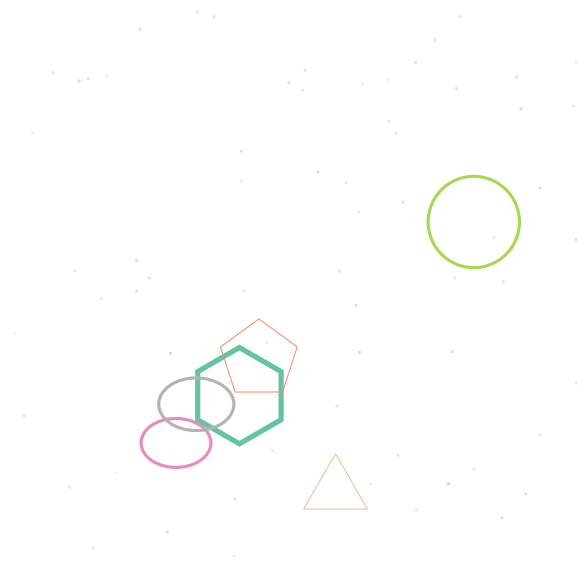[{"shape": "hexagon", "thickness": 2.5, "radius": 0.42, "center": [0.415, 0.314]}, {"shape": "pentagon", "thickness": 0.5, "radius": 0.35, "center": [0.448, 0.377]}, {"shape": "oval", "thickness": 1.5, "radius": 0.3, "center": [0.305, 0.232]}, {"shape": "circle", "thickness": 1.5, "radius": 0.4, "center": [0.82, 0.615]}, {"shape": "triangle", "thickness": 0.5, "radius": 0.32, "center": [0.581, 0.149]}, {"shape": "oval", "thickness": 1.5, "radius": 0.33, "center": [0.34, 0.299]}]